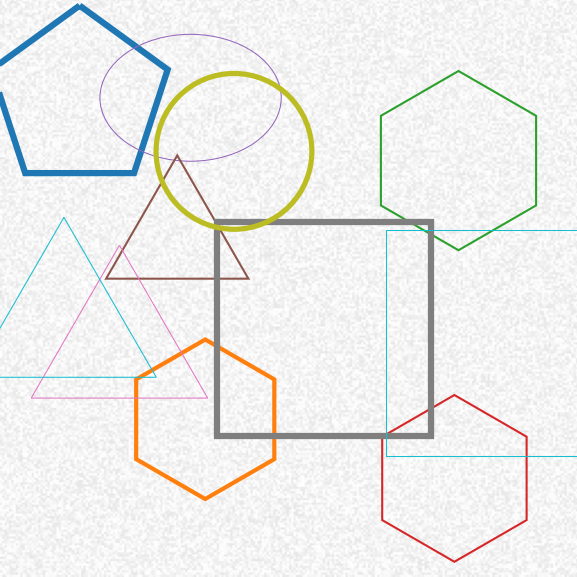[{"shape": "pentagon", "thickness": 3, "radius": 0.8, "center": [0.138, 0.829]}, {"shape": "hexagon", "thickness": 2, "radius": 0.69, "center": [0.355, 0.273]}, {"shape": "hexagon", "thickness": 1, "radius": 0.78, "center": [0.794, 0.721]}, {"shape": "hexagon", "thickness": 1, "radius": 0.72, "center": [0.787, 0.171]}, {"shape": "oval", "thickness": 0.5, "radius": 0.78, "center": [0.33, 0.83]}, {"shape": "triangle", "thickness": 1, "radius": 0.71, "center": [0.307, 0.588]}, {"shape": "triangle", "thickness": 0.5, "radius": 0.88, "center": [0.207, 0.398]}, {"shape": "square", "thickness": 3, "radius": 0.92, "center": [0.561, 0.429]}, {"shape": "circle", "thickness": 2.5, "radius": 0.67, "center": [0.405, 0.737]}, {"shape": "square", "thickness": 0.5, "radius": 0.98, "center": [0.864, 0.406]}, {"shape": "triangle", "thickness": 0.5, "radius": 0.92, "center": [0.111, 0.438]}]